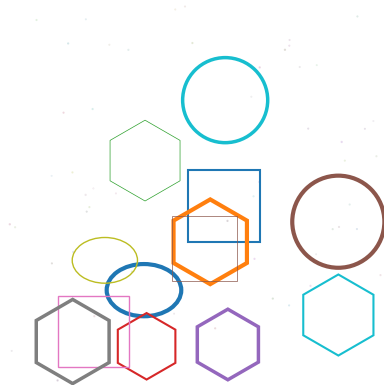[{"shape": "oval", "thickness": 3, "radius": 0.48, "center": [0.374, 0.246]}, {"shape": "square", "thickness": 1.5, "radius": 0.47, "center": [0.583, 0.466]}, {"shape": "hexagon", "thickness": 3, "radius": 0.55, "center": [0.546, 0.372]}, {"shape": "hexagon", "thickness": 0.5, "radius": 0.52, "center": [0.377, 0.583]}, {"shape": "hexagon", "thickness": 1.5, "radius": 0.43, "center": [0.381, 0.101]}, {"shape": "hexagon", "thickness": 2.5, "radius": 0.46, "center": [0.592, 0.105]}, {"shape": "square", "thickness": 0.5, "radius": 0.42, "center": [0.531, 0.354]}, {"shape": "circle", "thickness": 3, "radius": 0.6, "center": [0.879, 0.424]}, {"shape": "square", "thickness": 1, "radius": 0.46, "center": [0.242, 0.139]}, {"shape": "hexagon", "thickness": 2.5, "radius": 0.55, "center": [0.189, 0.113]}, {"shape": "oval", "thickness": 1, "radius": 0.42, "center": [0.272, 0.324]}, {"shape": "hexagon", "thickness": 1.5, "radius": 0.53, "center": [0.879, 0.182]}, {"shape": "circle", "thickness": 2.5, "radius": 0.55, "center": [0.585, 0.74]}]